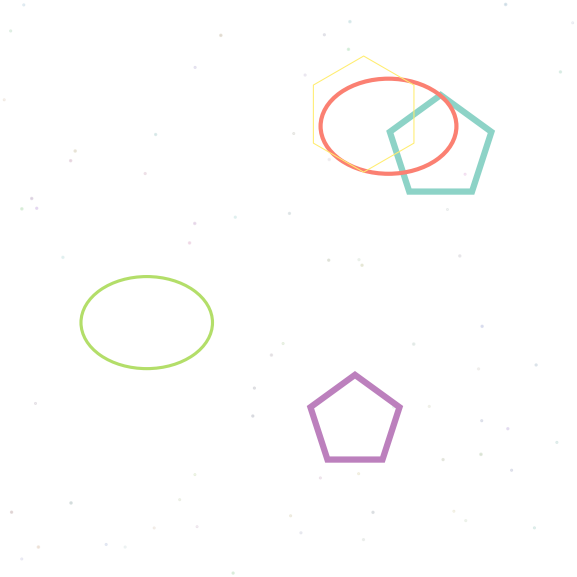[{"shape": "pentagon", "thickness": 3, "radius": 0.46, "center": [0.763, 0.742]}, {"shape": "oval", "thickness": 2, "radius": 0.59, "center": [0.673, 0.781]}, {"shape": "oval", "thickness": 1.5, "radius": 0.57, "center": [0.254, 0.441]}, {"shape": "pentagon", "thickness": 3, "radius": 0.41, "center": [0.615, 0.269]}, {"shape": "hexagon", "thickness": 0.5, "radius": 0.5, "center": [0.63, 0.802]}]